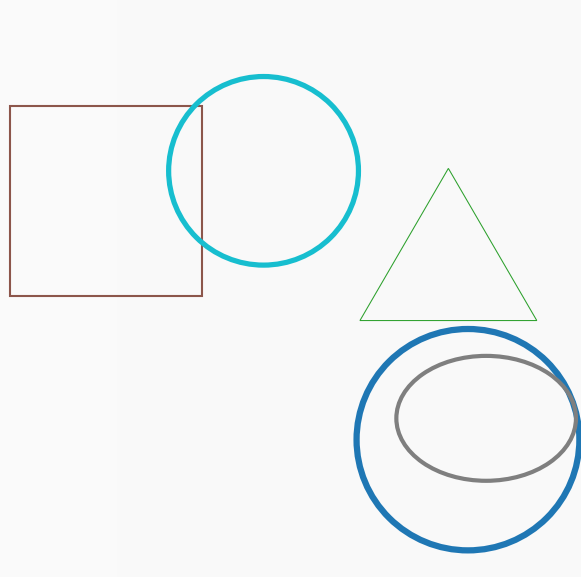[{"shape": "circle", "thickness": 3, "radius": 0.96, "center": [0.805, 0.238]}, {"shape": "triangle", "thickness": 0.5, "radius": 0.88, "center": [0.771, 0.532]}, {"shape": "square", "thickness": 1, "radius": 0.82, "center": [0.182, 0.651]}, {"shape": "oval", "thickness": 2, "radius": 0.77, "center": [0.836, 0.275]}, {"shape": "circle", "thickness": 2.5, "radius": 0.82, "center": [0.453, 0.703]}]